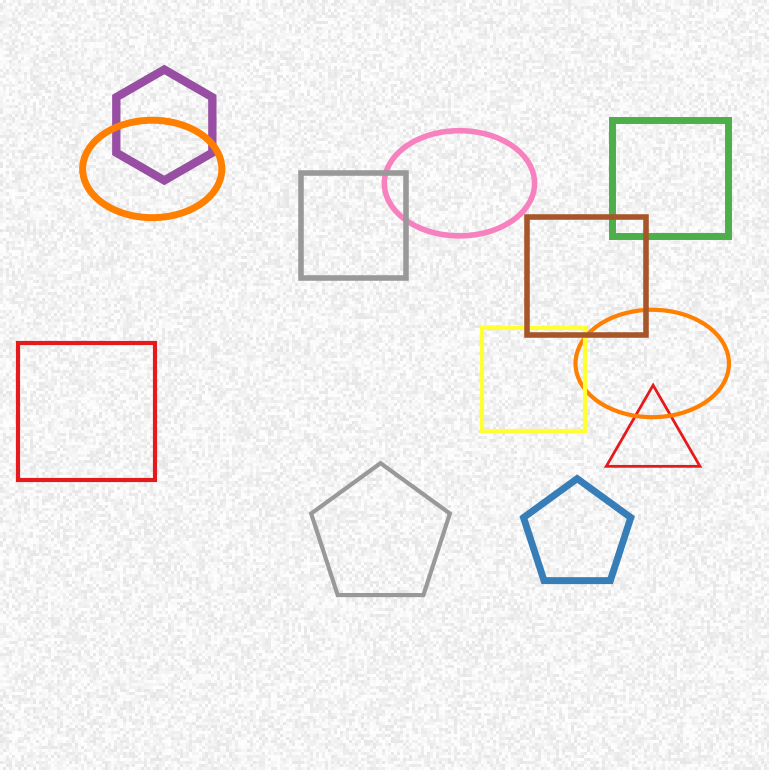[{"shape": "triangle", "thickness": 1, "radius": 0.35, "center": [0.848, 0.429]}, {"shape": "square", "thickness": 1.5, "radius": 0.44, "center": [0.112, 0.466]}, {"shape": "pentagon", "thickness": 2.5, "radius": 0.37, "center": [0.75, 0.305]}, {"shape": "square", "thickness": 2.5, "radius": 0.38, "center": [0.87, 0.769]}, {"shape": "hexagon", "thickness": 3, "radius": 0.36, "center": [0.213, 0.838]}, {"shape": "oval", "thickness": 1.5, "radius": 0.5, "center": [0.847, 0.528]}, {"shape": "oval", "thickness": 2.5, "radius": 0.45, "center": [0.198, 0.781]}, {"shape": "square", "thickness": 1.5, "radius": 0.33, "center": [0.693, 0.507]}, {"shape": "square", "thickness": 2, "radius": 0.38, "center": [0.762, 0.642]}, {"shape": "oval", "thickness": 2, "radius": 0.49, "center": [0.597, 0.762]}, {"shape": "square", "thickness": 2, "radius": 0.34, "center": [0.459, 0.707]}, {"shape": "pentagon", "thickness": 1.5, "radius": 0.47, "center": [0.494, 0.304]}]